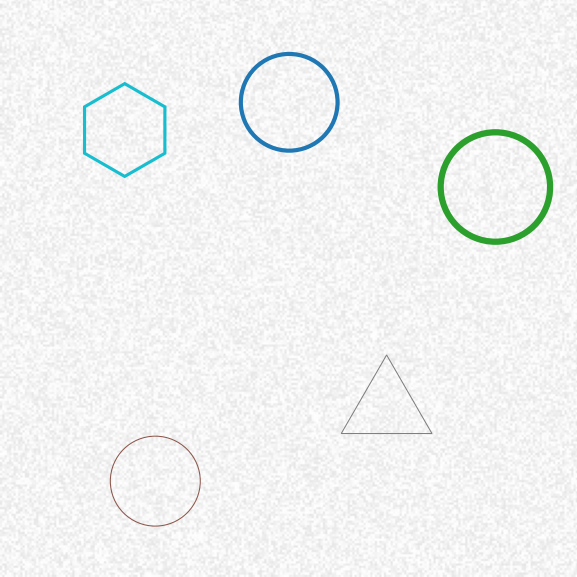[{"shape": "circle", "thickness": 2, "radius": 0.42, "center": [0.501, 0.822]}, {"shape": "circle", "thickness": 3, "radius": 0.47, "center": [0.858, 0.675]}, {"shape": "circle", "thickness": 0.5, "radius": 0.39, "center": [0.269, 0.166]}, {"shape": "triangle", "thickness": 0.5, "radius": 0.45, "center": [0.669, 0.294]}, {"shape": "hexagon", "thickness": 1.5, "radius": 0.4, "center": [0.216, 0.774]}]